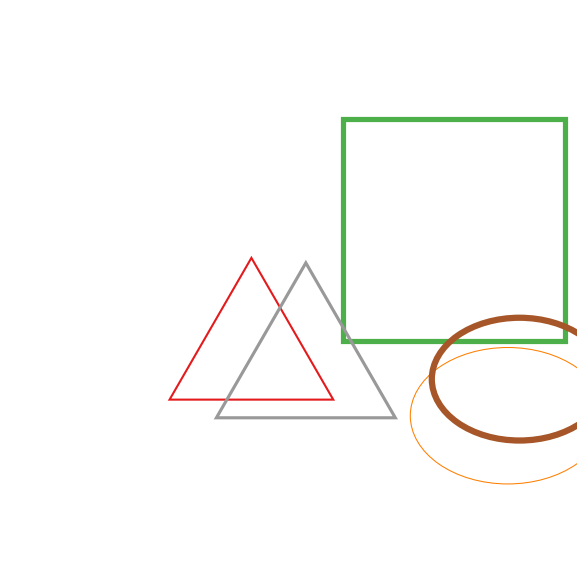[{"shape": "triangle", "thickness": 1, "radius": 0.82, "center": [0.435, 0.389]}, {"shape": "square", "thickness": 2.5, "radius": 0.96, "center": [0.786, 0.601]}, {"shape": "oval", "thickness": 0.5, "radius": 0.84, "center": [0.879, 0.279]}, {"shape": "oval", "thickness": 3, "radius": 0.76, "center": [0.9, 0.343]}, {"shape": "triangle", "thickness": 1.5, "radius": 0.89, "center": [0.53, 0.365]}]